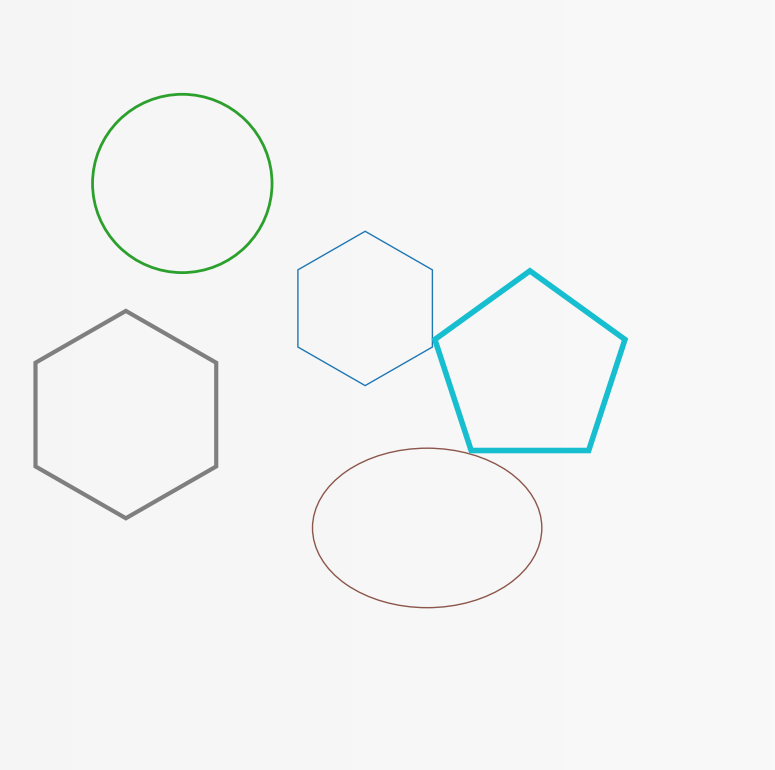[{"shape": "hexagon", "thickness": 0.5, "radius": 0.5, "center": [0.471, 0.599]}, {"shape": "circle", "thickness": 1, "radius": 0.58, "center": [0.235, 0.762]}, {"shape": "oval", "thickness": 0.5, "radius": 0.74, "center": [0.551, 0.314]}, {"shape": "hexagon", "thickness": 1.5, "radius": 0.67, "center": [0.162, 0.462]}, {"shape": "pentagon", "thickness": 2, "radius": 0.64, "center": [0.684, 0.519]}]